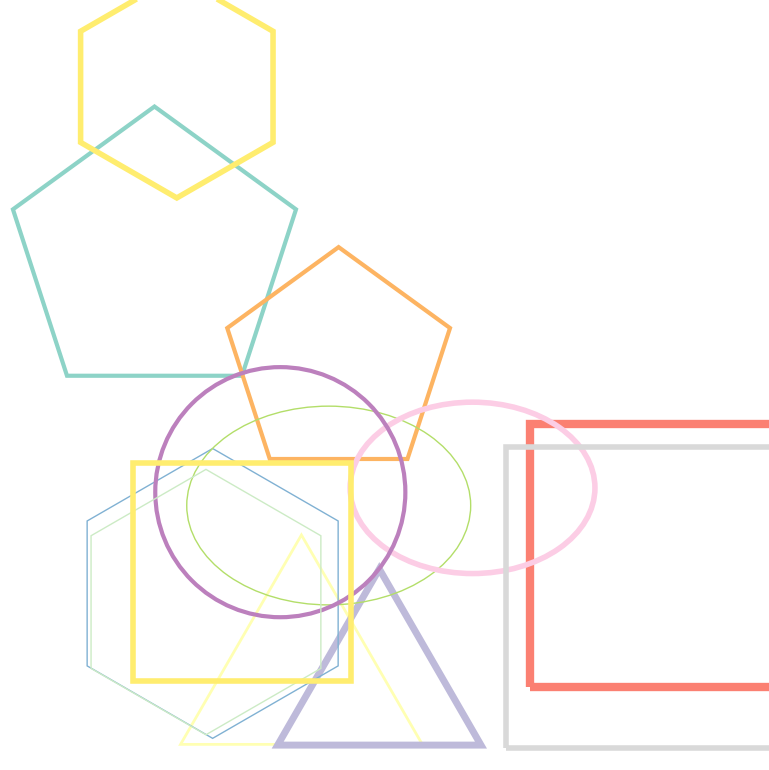[{"shape": "pentagon", "thickness": 1.5, "radius": 0.97, "center": [0.201, 0.668]}, {"shape": "triangle", "thickness": 1, "radius": 0.91, "center": [0.391, 0.124]}, {"shape": "triangle", "thickness": 2.5, "radius": 0.76, "center": [0.493, 0.109]}, {"shape": "square", "thickness": 3, "radius": 0.85, "center": [0.858, 0.279]}, {"shape": "hexagon", "thickness": 0.5, "radius": 0.94, "center": [0.276, 0.229]}, {"shape": "pentagon", "thickness": 1.5, "radius": 0.76, "center": [0.44, 0.527]}, {"shape": "oval", "thickness": 0.5, "radius": 0.92, "center": [0.427, 0.343]}, {"shape": "oval", "thickness": 2, "radius": 0.79, "center": [0.614, 0.366]}, {"shape": "square", "thickness": 2, "radius": 0.98, "center": [0.852, 0.224]}, {"shape": "circle", "thickness": 1.5, "radius": 0.81, "center": [0.364, 0.361]}, {"shape": "hexagon", "thickness": 0.5, "radius": 0.86, "center": [0.267, 0.218]}, {"shape": "square", "thickness": 2, "radius": 0.71, "center": [0.314, 0.257]}, {"shape": "hexagon", "thickness": 2, "radius": 0.72, "center": [0.23, 0.887]}]